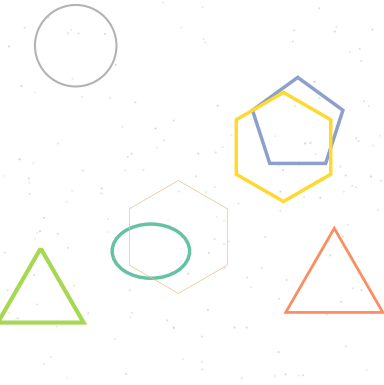[{"shape": "oval", "thickness": 2.5, "radius": 0.5, "center": [0.392, 0.348]}, {"shape": "triangle", "thickness": 2, "radius": 0.73, "center": [0.868, 0.261]}, {"shape": "pentagon", "thickness": 2.5, "radius": 0.62, "center": [0.773, 0.675]}, {"shape": "triangle", "thickness": 3, "radius": 0.64, "center": [0.106, 0.226]}, {"shape": "hexagon", "thickness": 2.5, "radius": 0.71, "center": [0.736, 0.618]}, {"shape": "hexagon", "thickness": 0.5, "radius": 0.73, "center": [0.463, 0.385]}, {"shape": "circle", "thickness": 1.5, "radius": 0.53, "center": [0.197, 0.881]}]